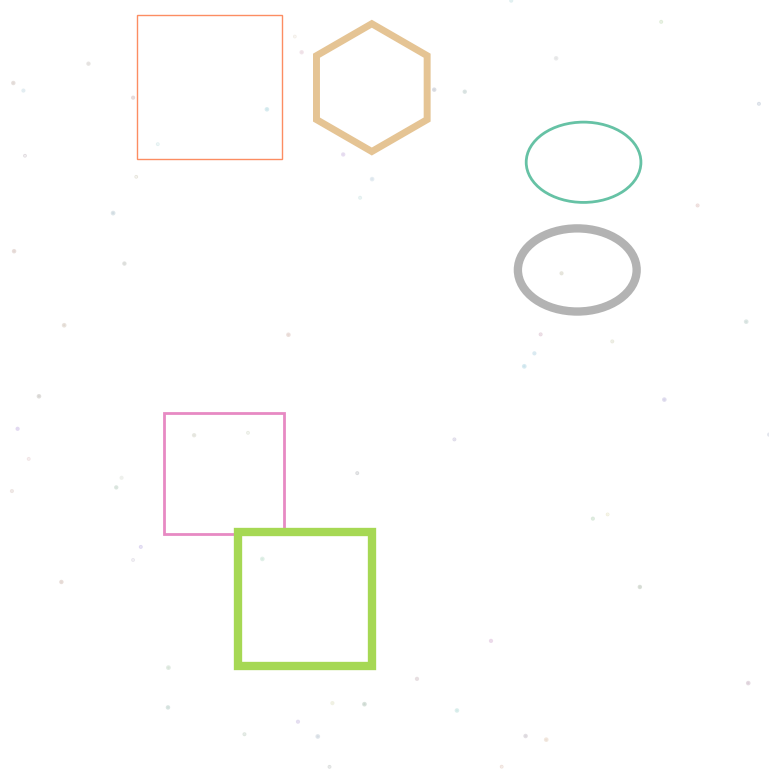[{"shape": "oval", "thickness": 1, "radius": 0.37, "center": [0.758, 0.789]}, {"shape": "square", "thickness": 0.5, "radius": 0.47, "center": [0.272, 0.887]}, {"shape": "square", "thickness": 1, "radius": 0.39, "center": [0.291, 0.385]}, {"shape": "square", "thickness": 3, "radius": 0.43, "center": [0.396, 0.223]}, {"shape": "hexagon", "thickness": 2.5, "radius": 0.41, "center": [0.483, 0.886]}, {"shape": "oval", "thickness": 3, "radius": 0.39, "center": [0.75, 0.649]}]